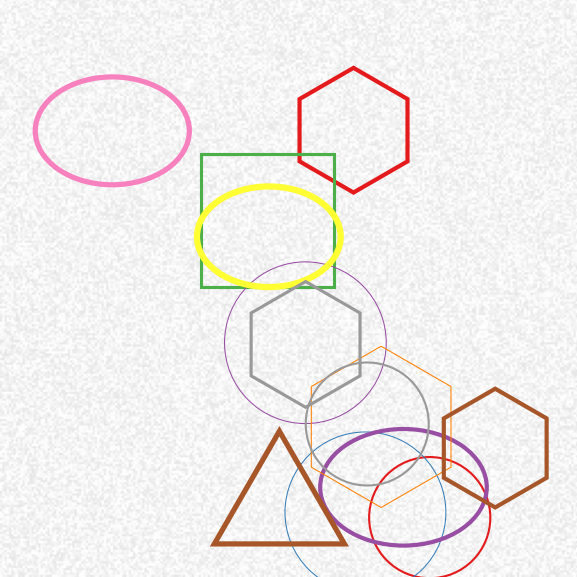[{"shape": "circle", "thickness": 1, "radius": 0.52, "center": [0.744, 0.103]}, {"shape": "hexagon", "thickness": 2, "radius": 0.54, "center": [0.612, 0.774]}, {"shape": "circle", "thickness": 0.5, "radius": 0.7, "center": [0.633, 0.112]}, {"shape": "square", "thickness": 1.5, "radius": 0.58, "center": [0.464, 0.617]}, {"shape": "oval", "thickness": 2, "radius": 0.72, "center": [0.699, 0.155]}, {"shape": "circle", "thickness": 0.5, "radius": 0.7, "center": [0.529, 0.406]}, {"shape": "hexagon", "thickness": 0.5, "radius": 0.7, "center": [0.66, 0.26]}, {"shape": "oval", "thickness": 3, "radius": 0.62, "center": [0.465, 0.589]}, {"shape": "hexagon", "thickness": 2, "radius": 0.51, "center": [0.858, 0.223]}, {"shape": "triangle", "thickness": 2.5, "radius": 0.65, "center": [0.484, 0.122]}, {"shape": "oval", "thickness": 2.5, "radius": 0.67, "center": [0.194, 0.773]}, {"shape": "circle", "thickness": 1, "radius": 0.53, "center": [0.636, 0.265]}, {"shape": "hexagon", "thickness": 1.5, "radius": 0.54, "center": [0.529, 0.403]}]